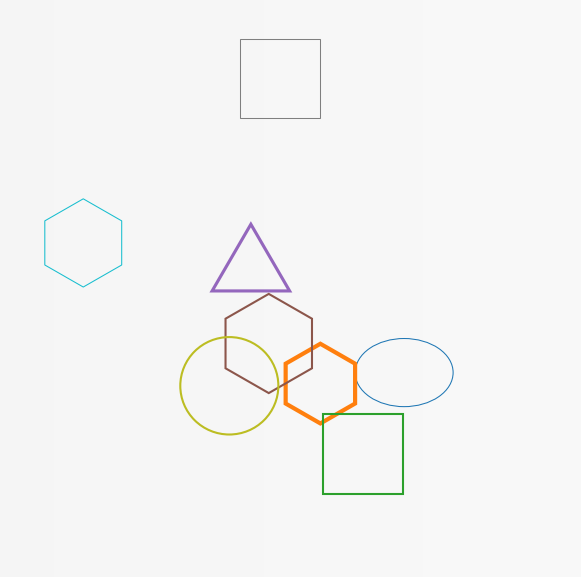[{"shape": "oval", "thickness": 0.5, "radius": 0.42, "center": [0.695, 0.354]}, {"shape": "hexagon", "thickness": 2, "radius": 0.34, "center": [0.551, 0.335]}, {"shape": "square", "thickness": 1, "radius": 0.35, "center": [0.624, 0.214]}, {"shape": "triangle", "thickness": 1.5, "radius": 0.38, "center": [0.432, 0.534]}, {"shape": "hexagon", "thickness": 1, "radius": 0.43, "center": [0.462, 0.404]}, {"shape": "square", "thickness": 0.5, "radius": 0.34, "center": [0.482, 0.863]}, {"shape": "circle", "thickness": 1, "radius": 0.42, "center": [0.395, 0.331]}, {"shape": "hexagon", "thickness": 0.5, "radius": 0.38, "center": [0.143, 0.578]}]